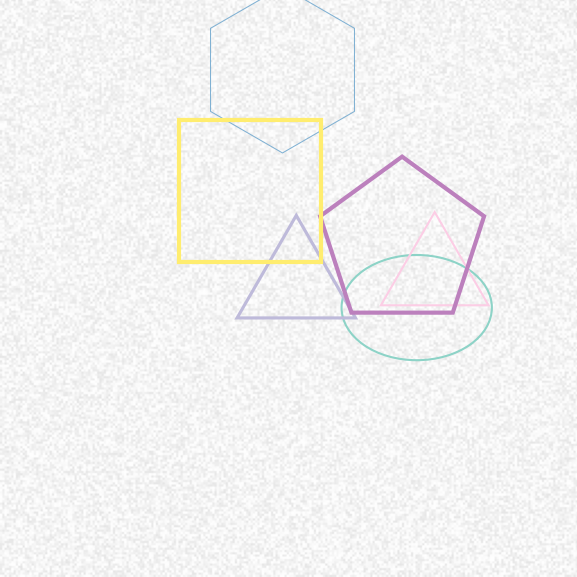[{"shape": "oval", "thickness": 1, "radius": 0.65, "center": [0.722, 0.466]}, {"shape": "triangle", "thickness": 1.5, "radius": 0.59, "center": [0.513, 0.508]}, {"shape": "hexagon", "thickness": 0.5, "radius": 0.72, "center": [0.489, 0.878]}, {"shape": "triangle", "thickness": 1, "radius": 0.54, "center": [0.753, 0.524]}, {"shape": "pentagon", "thickness": 2, "radius": 0.75, "center": [0.696, 0.579]}, {"shape": "square", "thickness": 2, "radius": 0.62, "center": [0.432, 0.668]}]